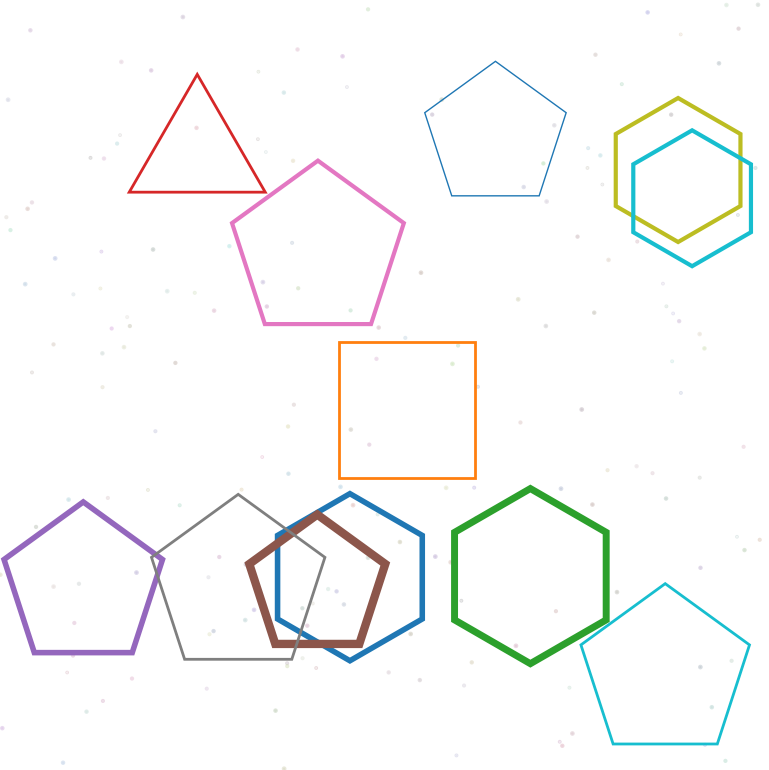[{"shape": "pentagon", "thickness": 0.5, "radius": 0.48, "center": [0.643, 0.824]}, {"shape": "hexagon", "thickness": 2, "radius": 0.54, "center": [0.454, 0.25]}, {"shape": "square", "thickness": 1, "radius": 0.44, "center": [0.528, 0.467]}, {"shape": "hexagon", "thickness": 2.5, "radius": 0.57, "center": [0.689, 0.252]}, {"shape": "triangle", "thickness": 1, "radius": 0.51, "center": [0.256, 0.801]}, {"shape": "pentagon", "thickness": 2, "radius": 0.54, "center": [0.108, 0.24]}, {"shape": "pentagon", "thickness": 3, "radius": 0.46, "center": [0.412, 0.239]}, {"shape": "pentagon", "thickness": 1.5, "radius": 0.59, "center": [0.413, 0.674]}, {"shape": "pentagon", "thickness": 1, "radius": 0.59, "center": [0.309, 0.24]}, {"shape": "hexagon", "thickness": 1.5, "radius": 0.47, "center": [0.881, 0.779]}, {"shape": "hexagon", "thickness": 1.5, "radius": 0.44, "center": [0.899, 0.743]}, {"shape": "pentagon", "thickness": 1, "radius": 0.58, "center": [0.864, 0.127]}]